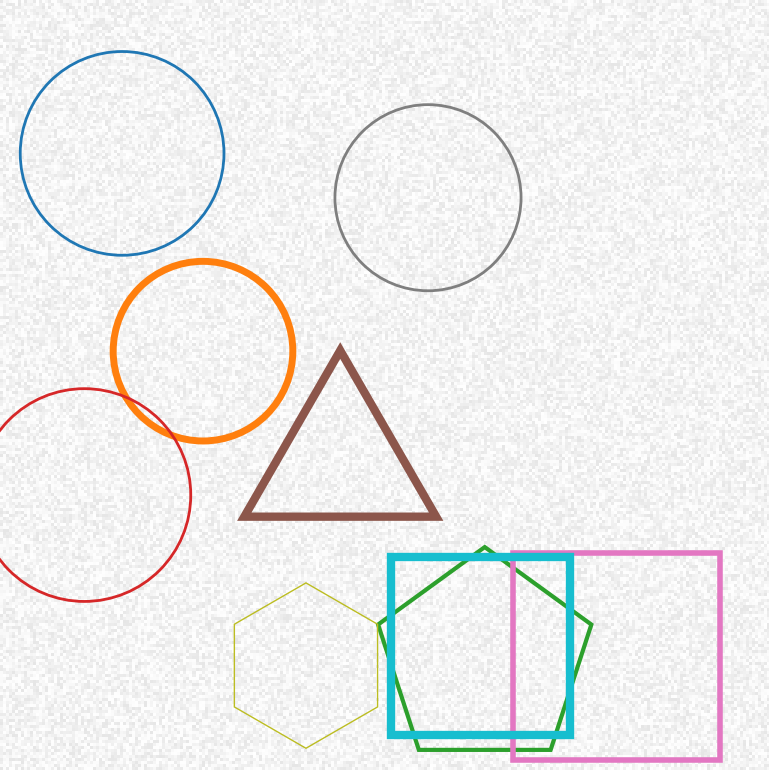[{"shape": "circle", "thickness": 1, "radius": 0.66, "center": [0.159, 0.801]}, {"shape": "circle", "thickness": 2.5, "radius": 0.58, "center": [0.264, 0.544]}, {"shape": "pentagon", "thickness": 1.5, "radius": 0.73, "center": [0.63, 0.144]}, {"shape": "circle", "thickness": 1, "radius": 0.69, "center": [0.11, 0.357]}, {"shape": "triangle", "thickness": 3, "radius": 0.72, "center": [0.442, 0.401]}, {"shape": "square", "thickness": 2, "radius": 0.67, "center": [0.8, 0.148]}, {"shape": "circle", "thickness": 1, "radius": 0.6, "center": [0.556, 0.743]}, {"shape": "hexagon", "thickness": 0.5, "radius": 0.54, "center": [0.397, 0.136]}, {"shape": "square", "thickness": 3, "radius": 0.58, "center": [0.624, 0.161]}]